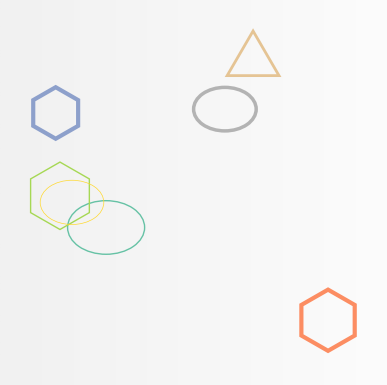[{"shape": "oval", "thickness": 1, "radius": 0.5, "center": [0.274, 0.409]}, {"shape": "hexagon", "thickness": 3, "radius": 0.4, "center": [0.847, 0.168]}, {"shape": "hexagon", "thickness": 3, "radius": 0.33, "center": [0.144, 0.707]}, {"shape": "hexagon", "thickness": 1, "radius": 0.44, "center": [0.155, 0.491]}, {"shape": "oval", "thickness": 0.5, "radius": 0.41, "center": [0.186, 0.474]}, {"shape": "triangle", "thickness": 2, "radius": 0.39, "center": [0.653, 0.842]}, {"shape": "oval", "thickness": 2.5, "radius": 0.4, "center": [0.58, 0.717]}]